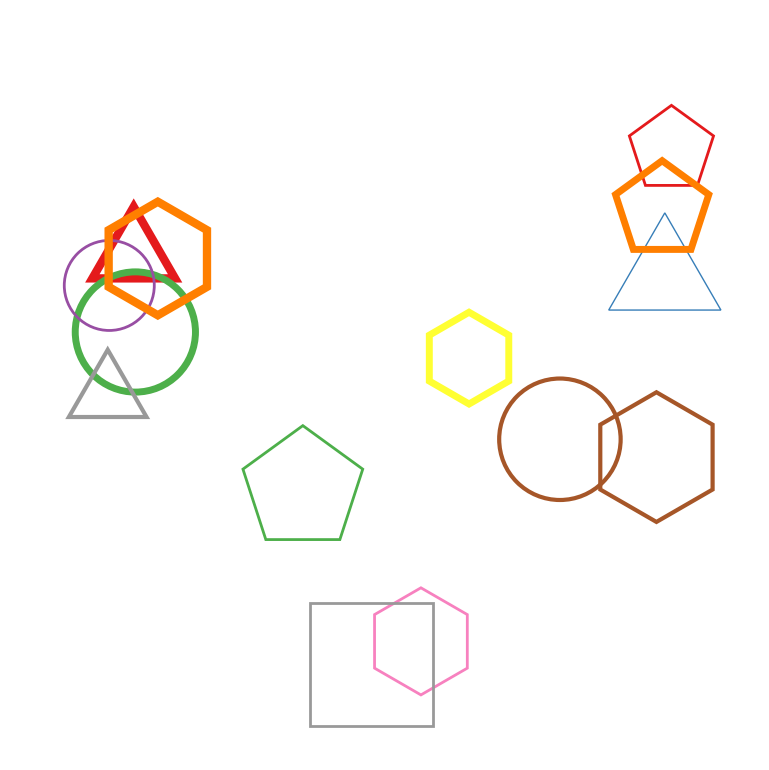[{"shape": "triangle", "thickness": 3, "radius": 0.31, "center": [0.174, 0.669]}, {"shape": "pentagon", "thickness": 1, "radius": 0.29, "center": [0.872, 0.806]}, {"shape": "triangle", "thickness": 0.5, "radius": 0.42, "center": [0.863, 0.639]}, {"shape": "pentagon", "thickness": 1, "radius": 0.41, "center": [0.393, 0.365]}, {"shape": "circle", "thickness": 2.5, "radius": 0.39, "center": [0.176, 0.569]}, {"shape": "circle", "thickness": 1, "radius": 0.29, "center": [0.142, 0.629]}, {"shape": "hexagon", "thickness": 3, "radius": 0.37, "center": [0.205, 0.664]}, {"shape": "pentagon", "thickness": 2.5, "radius": 0.32, "center": [0.86, 0.728]}, {"shape": "hexagon", "thickness": 2.5, "radius": 0.3, "center": [0.609, 0.535]}, {"shape": "hexagon", "thickness": 1.5, "radius": 0.42, "center": [0.853, 0.406]}, {"shape": "circle", "thickness": 1.5, "radius": 0.39, "center": [0.727, 0.43]}, {"shape": "hexagon", "thickness": 1, "radius": 0.35, "center": [0.547, 0.167]}, {"shape": "triangle", "thickness": 1.5, "radius": 0.29, "center": [0.14, 0.488]}, {"shape": "square", "thickness": 1, "radius": 0.4, "center": [0.482, 0.137]}]